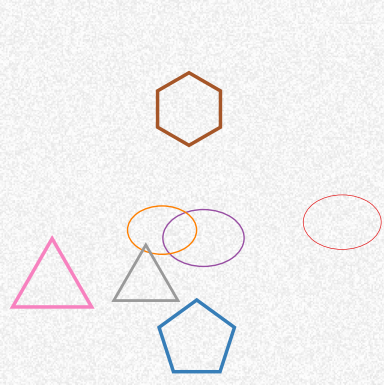[{"shape": "oval", "thickness": 0.5, "radius": 0.51, "center": [0.889, 0.423]}, {"shape": "pentagon", "thickness": 2.5, "radius": 0.51, "center": [0.511, 0.118]}, {"shape": "oval", "thickness": 1, "radius": 0.53, "center": [0.529, 0.382]}, {"shape": "oval", "thickness": 1, "radius": 0.45, "center": [0.421, 0.402]}, {"shape": "hexagon", "thickness": 2.5, "radius": 0.47, "center": [0.491, 0.717]}, {"shape": "triangle", "thickness": 2.5, "radius": 0.59, "center": [0.135, 0.262]}, {"shape": "triangle", "thickness": 2, "radius": 0.48, "center": [0.379, 0.267]}]